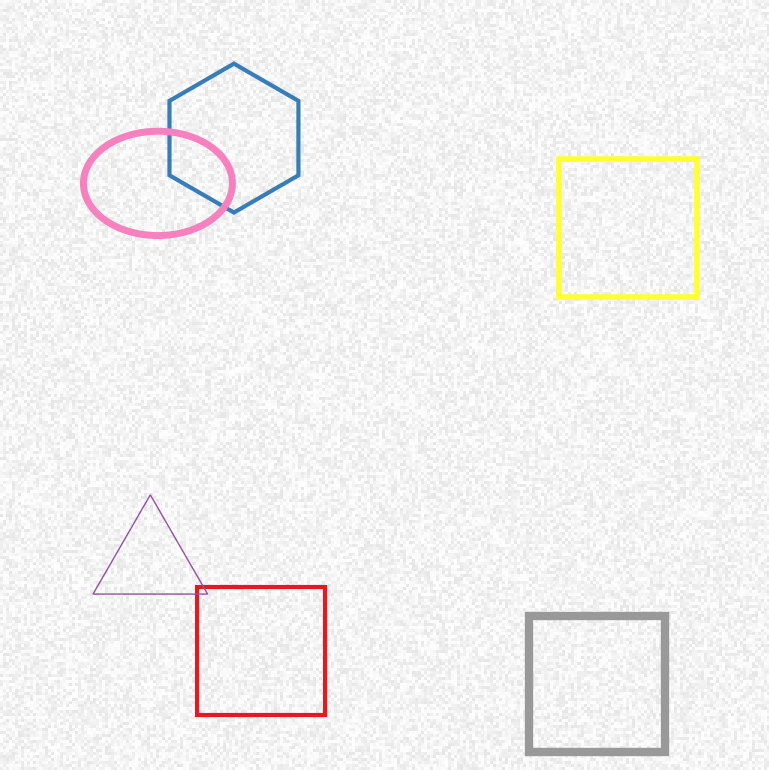[{"shape": "square", "thickness": 1.5, "radius": 0.42, "center": [0.339, 0.154]}, {"shape": "hexagon", "thickness": 1.5, "radius": 0.48, "center": [0.304, 0.821]}, {"shape": "triangle", "thickness": 0.5, "radius": 0.43, "center": [0.195, 0.271]}, {"shape": "square", "thickness": 2, "radius": 0.45, "center": [0.816, 0.704]}, {"shape": "oval", "thickness": 2.5, "radius": 0.48, "center": [0.205, 0.762]}, {"shape": "square", "thickness": 3, "radius": 0.44, "center": [0.776, 0.111]}]